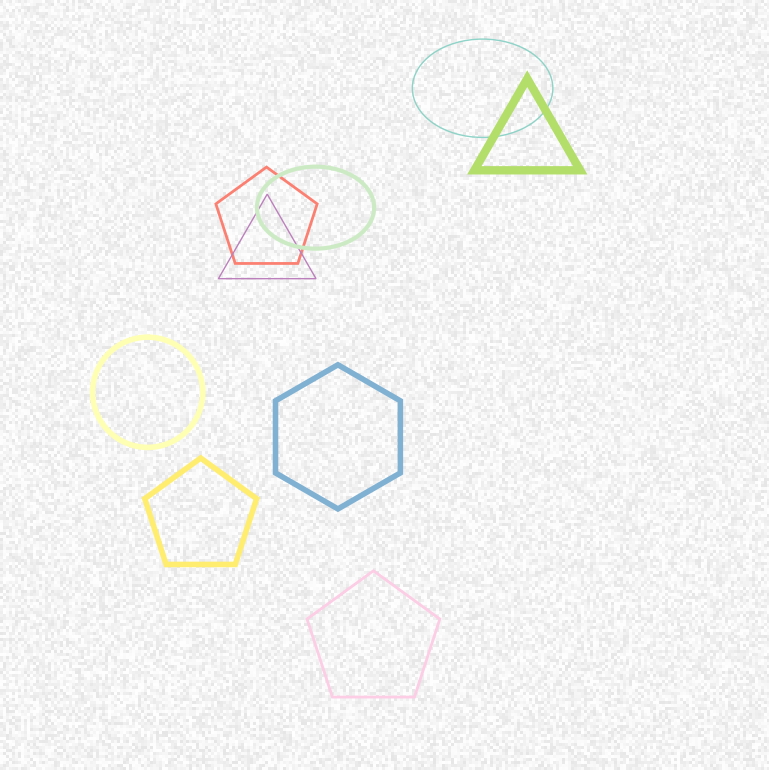[{"shape": "oval", "thickness": 0.5, "radius": 0.46, "center": [0.627, 0.885]}, {"shape": "circle", "thickness": 2, "radius": 0.36, "center": [0.192, 0.491]}, {"shape": "pentagon", "thickness": 1, "radius": 0.35, "center": [0.346, 0.714]}, {"shape": "hexagon", "thickness": 2, "radius": 0.47, "center": [0.439, 0.433]}, {"shape": "triangle", "thickness": 3, "radius": 0.4, "center": [0.685, 0.819]}, {"shape": "pentagon", "thickness": 1, "radius": 0.45, "center": [0.485, 0.168]}, {"shape": "triangle", "thickness": 0.5, "radius": 0.37, "center": [0.347, 0.675]}, {"shape": "oval", "thickness": 1.5, "radius": 0.38, "center": [0.41, 0.73]}, {"shape": "pentagon", "thickness": 2, "radius": 0.38, "center": [0.261, 0.329]}]